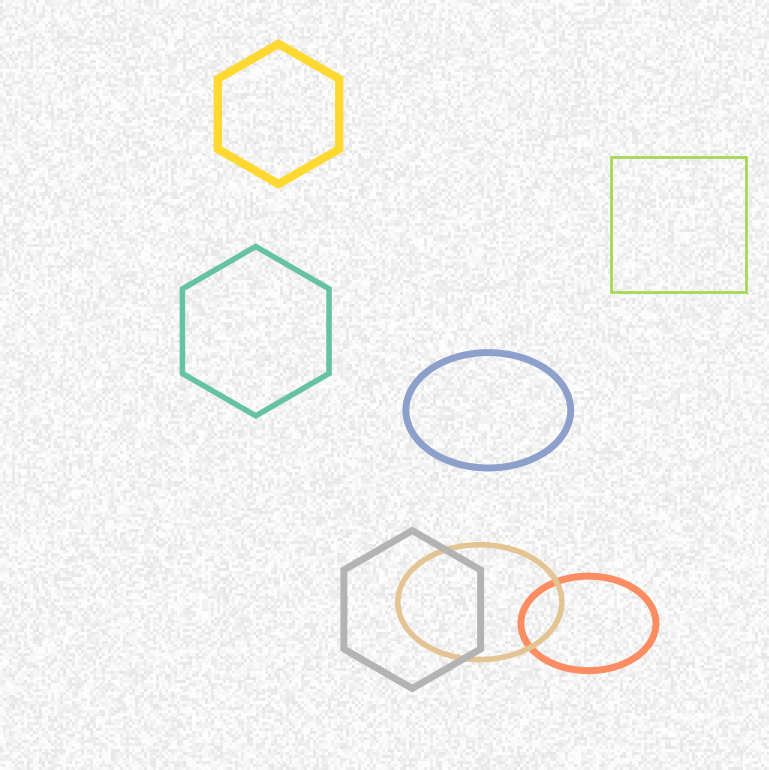[{"shape": "hexagon", "thickness": 2, "radius": 0.55, "center": [0.332, 0.57]}, {"shape": "oval", "thickness": 2.5, "radius": 0.44, "center": [0.764, 0.19]}, {"shape": "oval", "thickness": 2.5, "radius": 0.54, "center": [0.634, 0.467]}, {"shape": "square", "thickness": 1, "radius": 0.44, "center": [0.882, 0.708]}, {"shape": "hexagon", "thickness": 3, "radius": 0.46, "center": [0.362, 0.852]}, {"shape": "oval", "thickness": 2, "radius": 0.53, "center": [0.623, 0.218]}, {"shape": "hexagon", "thickness": 2.5, "radius": 0.51, "center": [0.535, 0.208]}]